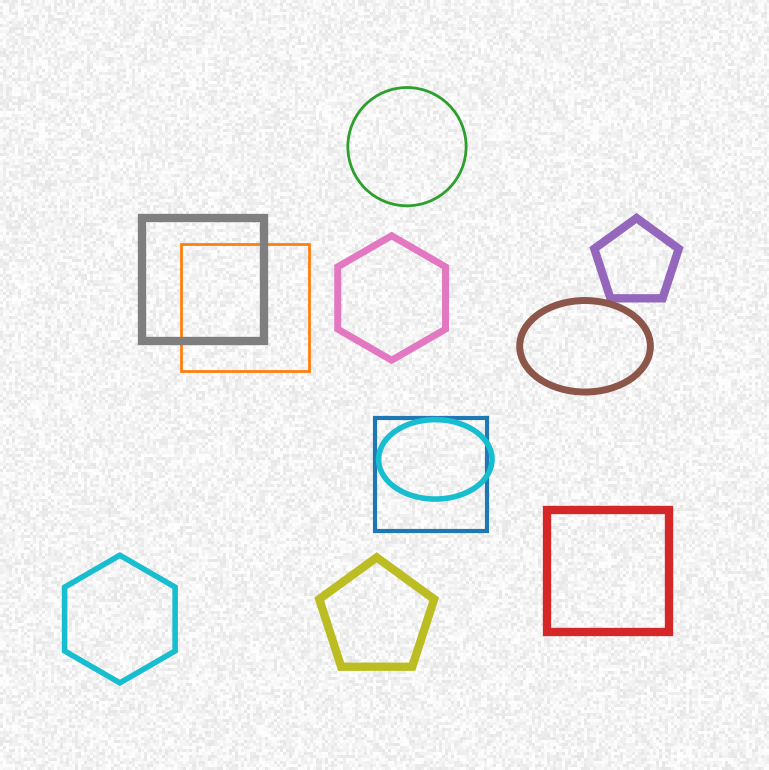[{"shape": "square", "thickness": 1.5, "radius": 0.37, "center": [0.56, 0.383]}, {"shape": "square", "thickness": 1, "radius": 0.41, "center": [0.318, 0.601]}, {"shape": "circle", "thickness": 1, "radius": 0.38, "center": [0.529, 0.81]}, {"shape": "square", "thickness": 3, "radius": 0.4, "center": [0.789, 0.258]}, {"shape": "pentagon", "thickness": 3, "radius": 0.29, "center": [0.827, 0.659]}, {"shape": "oval", "thickness": 2.5, "radius": 0.42, "center": [0.76, 0.55]}, {"shape": "hexagon", "thickness": 2.5, "radius": 0.4, "center": [0.509, 0.613]}, {"shape": "square", "thickness": 3, "radius": 0.4, "center": [0.264, 0.637]}, {"shape": "pentagon", "thickness": 3, "radius": 0.39, "center": [0.489, 0.198]}, {"shape": "hexagon", "thickness": 2, "radius": 0.41, "center": [0.156, 0.196]}, {"shape": "oval", "thickness": 2, "radius": 0.37, "center": [0.565, 0.403]}]